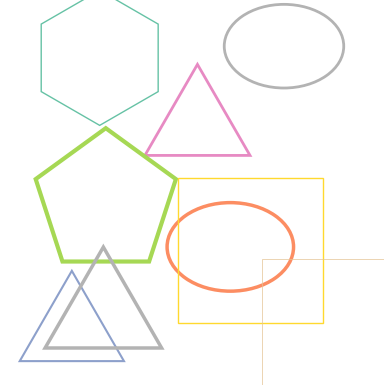[{"shape": "hexagon", "thickness": 1, "radius": 0.88, "center": [0.259, 0.85]}, {"shape": "oval", "thickness": 2.5, "radius": 0.82, "center": [0.598, 0.359]}, {"shape": "triangle", "thickness": 1.5, "radius": 0.78, "center": [0.187, 0.14]}, {"shape": "triangle", "thickness": 2, "radius": 0.79, "center": [0.513, 0.675]}, {"shape": "pentagon", "thickness": 3, "radius": 0.96, "center": [0.275, 0.476]}, {"shape": "square", "thickness": 1, "radius": 0.95, "center": [0.651, 0.349]}, {"shape": "square", "thickness": 0.5, "radius": 0.92, "center": [0.865, 0.143]}, {"shape": "triangle", "thickness": 2.5, "radius": 0.87, "center": [0.268, 0.183]}, {"shape": "oval", "thickness": 2, "radius": 0.78, "center": [0.738, 0.88]}]